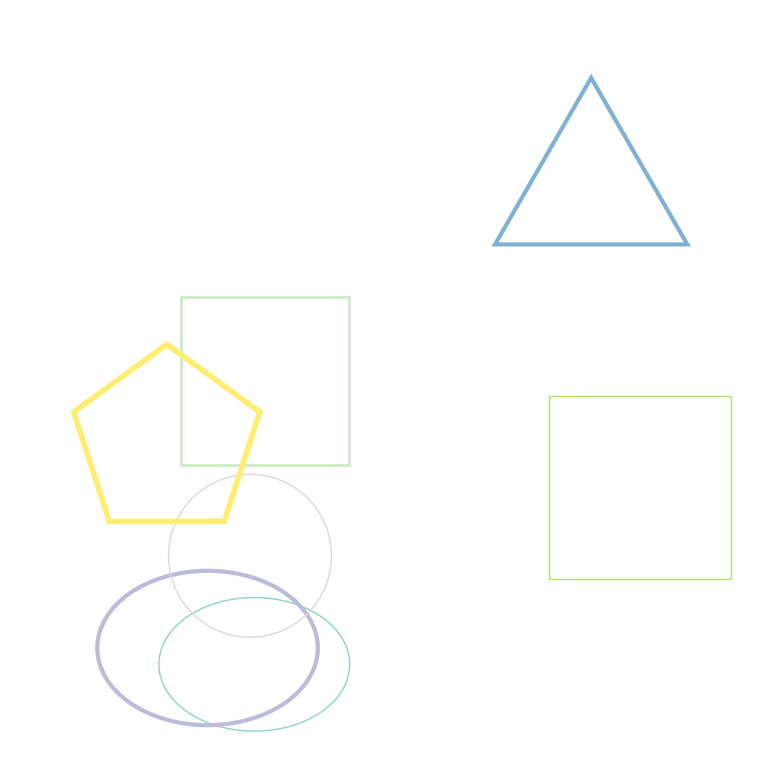[{"shape": "oval", "thickness": 0.5, "radius": 0.62, "center": [0.33, 0.137]}, {"shape": "oval", "thickness": 1.5, "radius": 0.72, "center": [0.27, 0.158]}, {"shape": "triangle", "thickness": 1.5, "radius": 0.72, "center": [0.768, 0.755]}, {"shape": "square", "thickness": 0.5, "radius": 0.59, "center": [0.831, 0.367]}, {"shape": "circle", "thickness": 0.5, "radius": 0.53, "center": [0.325, 0.278]}, {"shape": "square", "thickness": 1, "radius": 0.55, "center": [0.344, 0.505]}, {"shape": "pentagon", "thickness": 2, "radius": 0.64, "center": [0.217, 0.426]}]